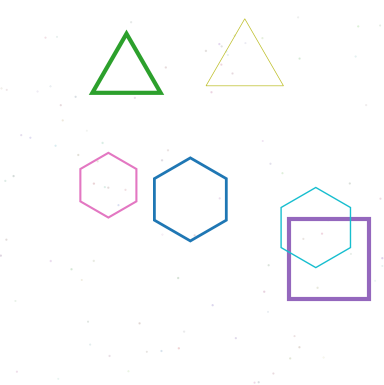[{"shape": "hexagon", "thickness": 2, "radius": 0.54, "center": [0.494, 0.482]}, {"shape": "triangle", "thickness": 3, "radius": 0.51, "center": [0.329, 0.81]}, {"shape": "square", "thickness": 3, "radius": 0.52, "center": [0.855, 0.327]}, {"shape": "hexagon", "thickness": 1.5, "radius": 0.42, "center": [0.282, 0.519]}, {"shape": "triangle", "thickness": 0.5, "radius": 0.58, "center": [0.636, 0.835]}, {"shape": "hexagon", "thickness": 1, "radius": 0.52, "center": [0.82, 0.409]}]